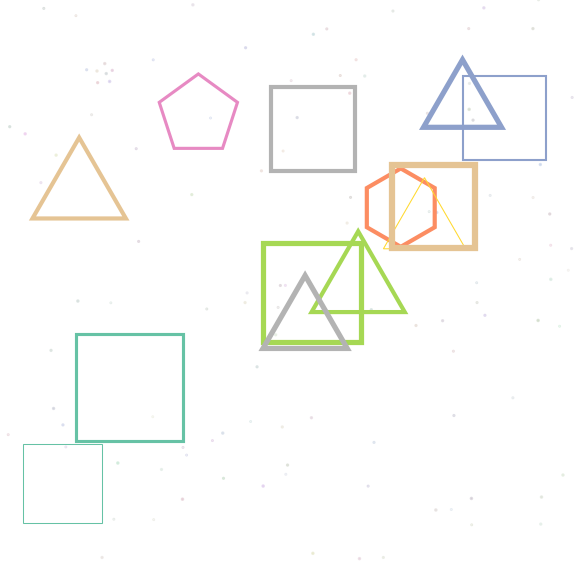[{"shape": "square", "thickness": 1.5, "radius": 0.47, "center": [0.224, 0.328]}, {"shape": "square", "thickness": 0.5, "radius": 0.34, "center": [0.109, 0.162]}, {"shape": "hexagon", "thickness": 2, "radius": 0.34, "center": [0.694, 0.64]}, {"shape": "triangle", "thickness": 2.5, "radius": 0.39, "center": [0.801, 0.818]}, {"shape": "square", "thickness": 1, "radius": 0.36, "center": [0.874, 0.794]}, {"shape": "pentagon", "thickness": 1.5, "radius": 0.36, "center": [0.343, 0.8]}, {"shape": "square", "thickness": 2.5, "radius": 0.43, "center": [0.54, 0.493]}, {"shape": "triangle", "thickness": 2, "radius": 0.47, "center": [0.62, 0.505]}, {"shape": "triangle", "thickness": 0.5, "radius": 0.41, "center": [0.735, 0.609]}, {"shape": "square", "thickness": 3, "radius": 0.36, "center": [0.75, 0.641]}, {"shape": "triangle", "thickness": 2, "radius": 0.47, "center": [0.137, 0.668]}, {"shape": "triangle", "thickness": 2.5, "radius": 0.42, "center": [0.528, 0.438]}, {"shape": "square", "thickness": 2, "radius": 0.37, "center": [0.542, 0.776]}]